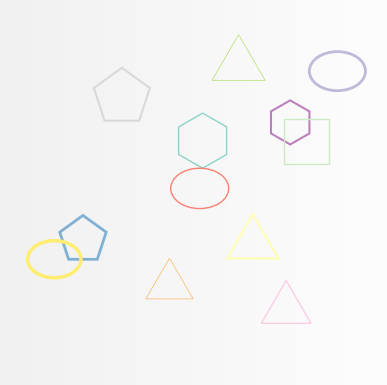[{"shape": "hexagon", "thickness": 1, "radius": 0.36, "center": [0.523, 0.635]}, {"shape": "triangle", "thickness": 1.5, "radius": 0.38, "center": [0.652, 0.367]}, {"shape": "oval", "thickness": 2, "radius": 0.36, "center": [0.871, 0.815]}, {"shape": "oval", "thickness": 1, "radius": 0.37, "center": [0.515, 0.511]}, {"shape": "pentagon", "thickness": 2, "radius": 0.31, "center": [0.214, 0.377]}, {"shape": "triangle", "thickness": 0.5, "radius": 0.35, "center": [0.437, 0.259]}, {"shape": "triangle", "thickness": 0.5, "radius": 0.4, "center": [0.616, 0.831]}, {"shape": "triangle", "thickness": 1, "radius": 0.37, "center": [0.738, 0.197]}, {"shape": "pentagon", "thickness": 1.5, "radius": 0.38, "center": [0.314, 0.748]}, {"shape": "hexagon", "thickness": 1.5, "radius": 0.29, "center": [0.749, 0.682]}, {"shape": "square", "thickness": 1, "radius": 0.29, "center": [0.791, 0.632]}, {"shape": "oval", "thickness": 2.5, "radius": 0.34, "center": [0.14, 0.327]}]